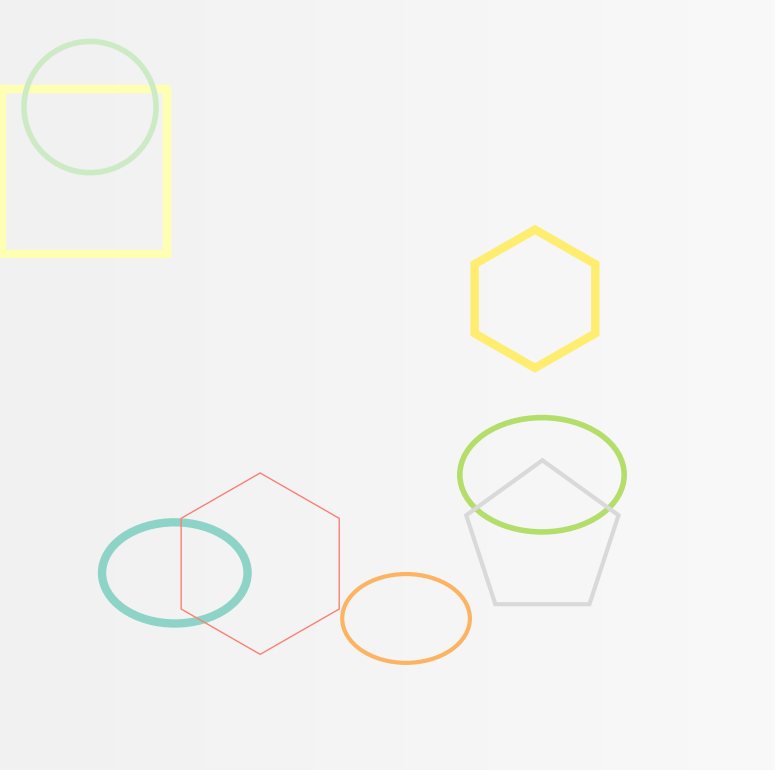[{"shape": "oval", "thickness": 3, "radius": 0.47, "center": [0.226, 0.256]}, {"shape": "square", "thickness": 3, "radius": 0.53, "center": [0.109, 0.777]}, {"shape": "hexagon", "thickness": 0.5, "radius": 0.59, "center": [0.336, 0.268]}, {"shape": "oval", "thickness": 1.5, "radius": 0.41, "center": [0.524, 0.197]}, {"shape": "oval", "thickness": 2, "radius": 0.53, "center": [0.699, 0.383]}, {"shape": "pentagon", "thickness": 1.5, "radius": 0.52, "center": [0.7, 0.299]}, {"shape": "circle", "thickness": 2, "radius": 0.43, "center": [0.116, 0.861]}, {"shape": "hexagon", "thickness": 3, "radius": 0.45, "center": [0.69, 0.612]}]